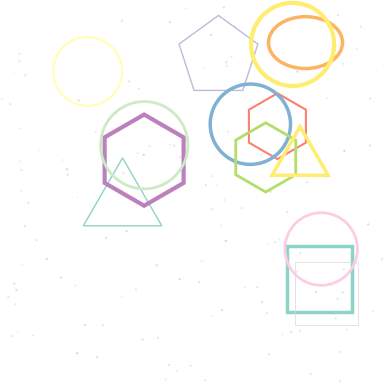[{"shape": "triangle", "thickness": 1, "radius": 0.59, "center": [0.318, 0.472]}, {"shape": "square", "thickness": 2.5, "radius": 0.43, "center": [0.83, 0.276]}, {"shape": "circle", "thickness": 1.5, "radius": 0.45, "center": [0.228, 0.815]}, {"shape": "pentagon", "thickness": 1, "radius": 0.54, "center": [0.567, 0.852]}, {"shape": "hexagon", "thickness": 1.5, "radius": 0.43, "center": [0.721, 0.672]}, {"shape": "circle", "thickness": 2.5, "radius": 0.52, "center": [0.65, 0.677]}, {"shape": "oval", "thickness": 2.5, "radius": 0.48, "center": [0.794, 0.889]}, {"shape": "hexagon", "thickness": 2, "radius": 0.45, "center": [0.69, 0.591]}, {"shape": "circle", "thickness": 2, "radius": 0.47, "center": [0.834, 0.353]}, {"shape": "square", "thickness": 0.5, "radius": 0.41, "center": [0.849, 0.238]}, {"shape": "hexagon", "thickness": 3, "radius": 0.59, "center": [0.374, 0.584]}, {"shape": "circle", "thickness": 2, "radius": 0.57, "center": [0.375, 0.623]}, {"shape": "triangle", "thickness": 2.5, "radius": 0.42, "center": [0.779, 0.587]}, {"shape": "circle", "thickness": 3, "radius": 0.54, "center": [0.76, 0.885]}]